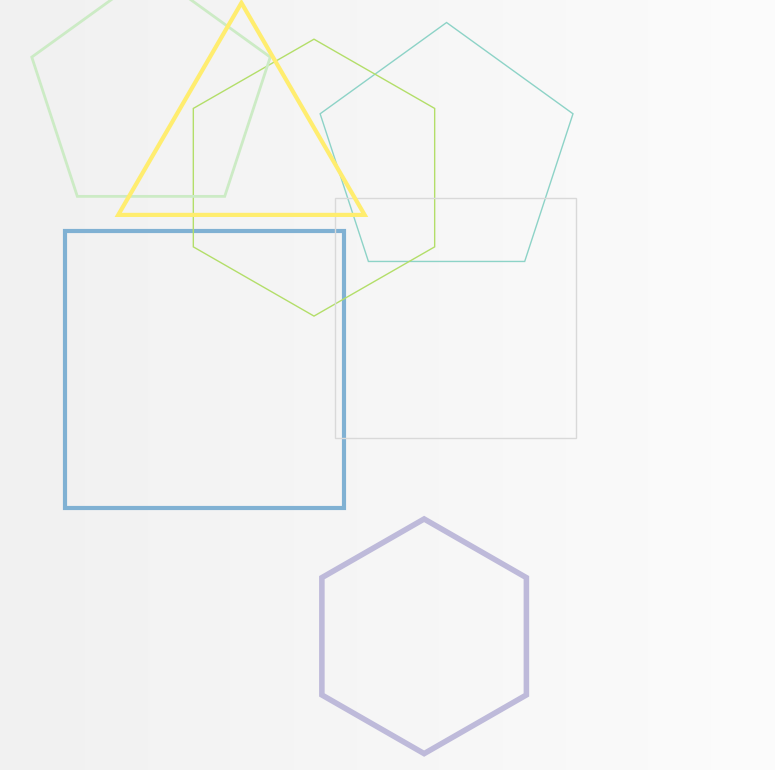[{"shape": "pentagon", "thickness": 0.5, "radius": 0.86, "center": [0.576, 0.799]}, {"shape": "hexagon", "thickness": 2, "radius": 0.76, "center": [0.547, 0.174]}, {"shape": "square", "thickness": 1.5, "radius": 0.9, "center": [0.264, 0.52]}, {"shape": "hexagon", "thickness": 0.5, "radius": 0.9, "center": [0.405, 0.769]}, {"shape": "square", "thickness": 0.5, "radius": 0.78, "center": [0.588, 0.587]}, {"shape": "pentagon", "thickness": 1, "radius": 0.81, "center": [0.195, 0.876]}, {"shape": "triangle", "thickness": 1.5, "radius": 0.92, "center": [0.312, 0.813]}]